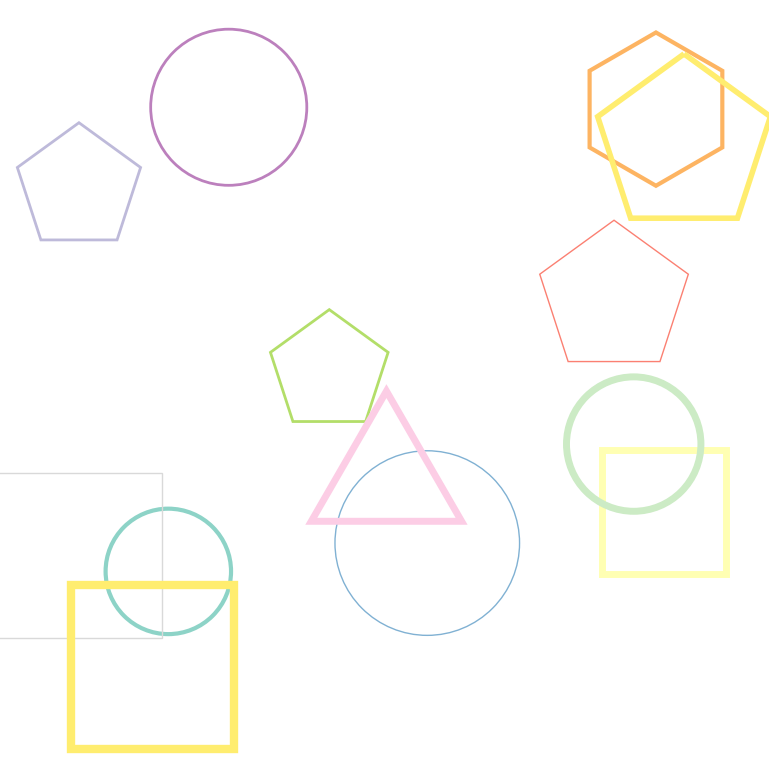[{"shape": "circle", "thickness": 1.5, "radius": 0.41, "center": [0.219, 0.258]}, {"shape": "square", "thickness": 2.5, "radius": 0.4, "center": [0.862, 0.335]}, {"shape": "pentagon", "thickness": 1, "radius": 0.42, "center": [0.103, 0.756]}, {"shape": "pentagon", "thickness": 0.5, "radius": 0.51, "center": [0.797, 0.613]}, {"shape": "circle", "thickness": 0.5, "radius": 0.6, "center": [0.555, 0.295]}, {"shape": "hexagon", "thickness": 1.5, "radius": 0.5, "center": [0.852, 0.858]}, {"shape": "pentagon", "thickness": 1, "radius": 0.4, "center": [0.428, 0.518]}, {"shape": "triangle", "thickness": 2.5, "radius": 0.56, "center": [0.502, 0.379]}, {"shape": "square", "thickness": 0.5, "radius": 0.54, "center": [0.103, 0.278]}, {"shape": "circle", "thickness": 1, "radius": 0.51, "center": [0.297, 0.861]}, {"shape": "circle", "thickness": 2.5, "radius": 0.44, "center": [0.823, 0.423]}, {"shape": "square", "thickness": 3, "radius": 0.53, "center": [0.198, 0.134]}, {"shape": "pentagon", "thickness": 2, "radius": 0.59, "center": [0.888, 0.812]}]